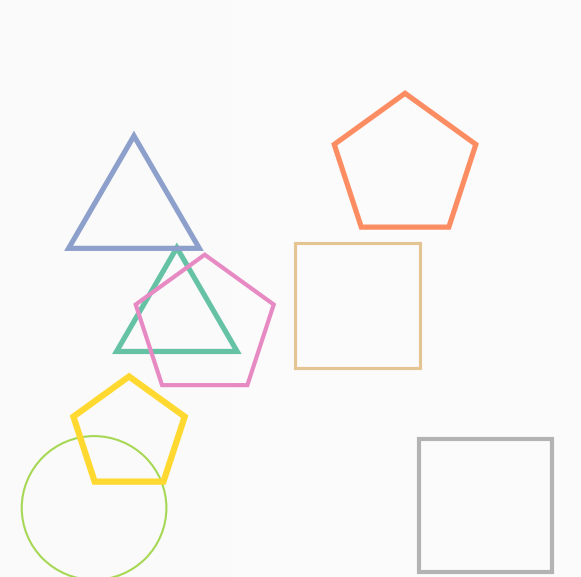[{"shape": "triangle", "thickness": 2.5, "radius": 0.6, "center": [0.304, 0.45]}, {"shape": "pentagon", "thickness": 2.5, "radius": 0.64, "center": [0.697, 0.709]}, {"shape": "triangle", "thickness": 2.5, "radius": 0.65, "center": [0.23, 0.634]}, {"shape": "pentagon", "thickness": 2, "radius": 0.62, "center": [0.352, 0.433]}, {"shape": "circle", "thickness": 1, "radius": 0.62, "center": [0.162, 0.12]}, {"shape": "pentagon", "thickness": 3, "radius": 0.5, "center": [0.222, 0.247]}, {"shape": "square", "thickness": 1.5, "radius": 0.54, "center": [0.615, 0.47]}, {"shape": "square", "thickness": 2, "radius": 0.57, "center": [0.835, 0.124]}]